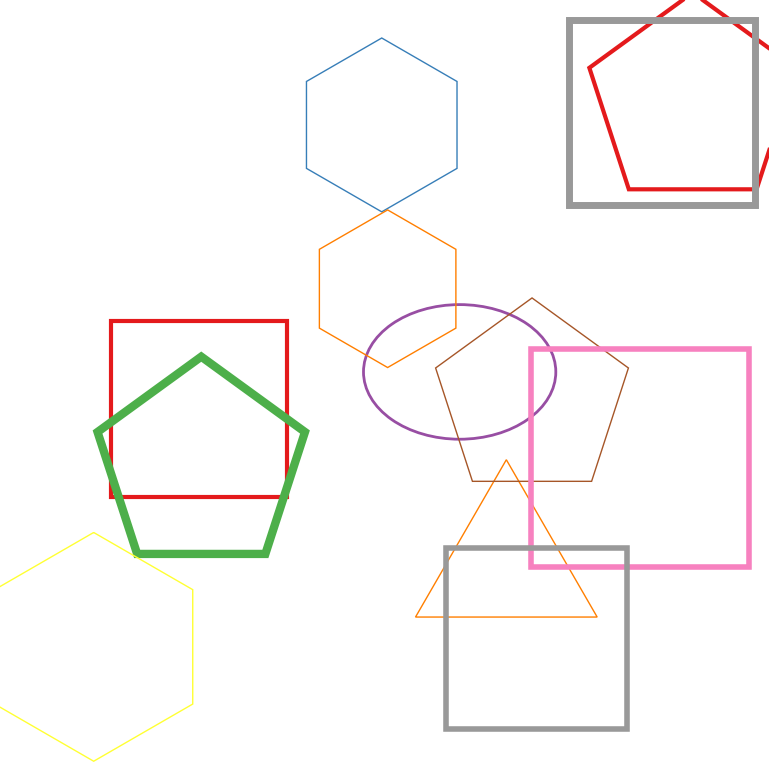[{"shape": "pentagon", "thickness": 1.5, "radius": 0.71, "center": [0.9, 0.868]}, {"shape": "square", "thickness": 1.5, "radius": 0.57, "center": [0.259, 0.469]}, {"shape": "hexagon", "thickness": 0.5, "radius": 0.56, "center": [0.496, 0.838]}, {"shape": "pentagon", "thickness": 3, "radius": 0.71, "center": [0.261, 0.395]}, {"shape": "oval", "thickness": 1, "radius": 0.62, "center": [0.597, 0.517]}, {"shape": "hexagon", "thickness": 0.5, "radius": 0.51, "center": [0.503, 0.625]}, {"shape": "triangle", "thickness": 0.5, "radius": 0.68, "center": [0.658, 0.267]}, {"shape": "hexagon", "thickness": 0.5, "radius": 0.74, "center": [0.122, 0.16]}, {"shape": "pentagon", "thickness": 0.5, "radius": 0.66, "center": [0.691, 0.481]}, {"shape": "square", "thickness": 2, "radius": 0.71, "center": [0.831, 0.405]}, {"shape": "square", "thickness": 2.5, "radius": 0.6, "center": [0.86, 0.854]}, {"shape": "square", "thickness": 2, "radius": 0.59, "center": [0.697, 0.171]}]